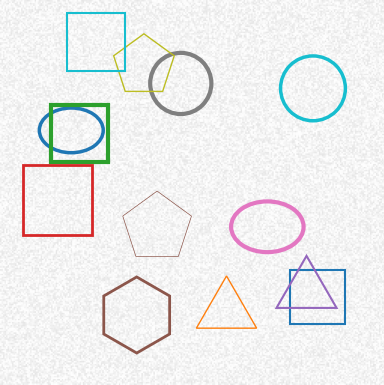[{"shape": "square", "thickness": 1.5, "radius": 0.35, "center": [0.825, 0.229]}, {"shape": "oval", "thickness": 2.5, "radius": 0.41, "center": [0.185, 0.661]}, {"shape": "triangle", "thickness": 1, "radius": 0.45, "center": [0.588, 0.193]}, {"shape": "square", "thickness": 3, "radius": 0.37, "center": [0.206, 0.654]}, {"shape": "square", "thickness": 2, "radius": 0.45, "center": [0.15, 0.48]}, {"shape": "triangle", "thickness": 1.5, "radius": 0.45, "center": [0.796, 0.245]}, {"shape": "hexagon", "thickness": 2, "radius": 0.49, "center": [0.355, 0.182]}, {"shape": "pentagon", "thickness": 0.5, "radius": 0.47, "center": [0.408, 0.41]}, {"shape": "oval", "thickness": 3, "radius": 0.47, "center": [0.694, 0.411]}, {"shape": "circle", "thickness": 3, "radius": 0.4, "center": [0.47, 0.783]}, {"shape": "pentagon", "thickness": 1, "radius": 0.41, "center": [0.374, 0.83]}, {"shape": "circle", "thickness": 2.5, "radius": 0.42, "center": [0.813, 0.771]}, {"shape": "square", "thickness": 1.5, "radius": 0.38, "center": [0.25, 0.891]}]